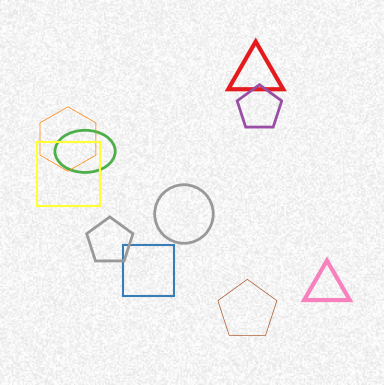[{"shape": "triangle", "thickness": 3, "radius": 0.41, "center": [0.664, 0.809]}, {"shape": "square", "thickness": 1.5, "radius": 0.33, "center": [0.386, 0.298]}, {"shape": "oval", "thickness": 2, "radius": 0.39, "center": [0.221, 0.607]}, {"shape": "pentagon", "thickness": 2, "radius": 0.3, "center": [0.674, 0.719]}, {"shape": "hexagon", "thickness": 0.5, "radius": 0.42, "center": [0.176, 0.639]}, {"shape": "square", "thickness": 1.5, "radius": 0.41, "center": [0.178, 0.548]}, {"shape": "pentagon", "thickness": 0.5, "radius": 0.4, "center": [0.643, 0.194]}, {"shape": "triangle", "thickness": 3, "radius": 0.34, "center": [0.849, 0.255]}, {"shape": "pentagon", "thickness": 2, "radius": 0.32, "center": [0.285, 0.373]}, {"shape": "circle", "thickness": 2, "radius": 0.38, "center": [0.478, 0.444]}]